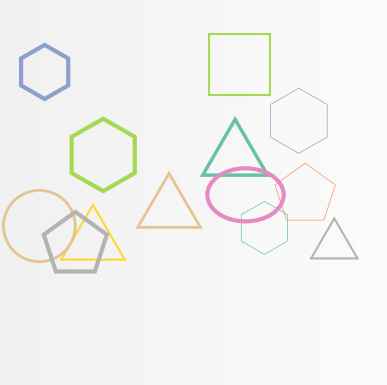[{"shape": "triangle", "thickness": 2.5, "radius": 0.48, "center": [0.607, 0.593]}, {"shape": "hexagon", "thickness": 0.5, "radius": 0.34, "center": [0.682, 0.408]}, {"shape": "pentagon", "thickness": 0.5, "radius": 0.41, "center": [0.788, 0.494]}, {"shape": "hexagon", "thickness": 0.5, "radius": 0.42, "center": [0.771, 0.686]}, {"shape": "hexagon", "thickness": 3, "radius": 0.35, "center": [0.115, 0.813]}, {"shape": "oval", "thickness": 3, "radius": 0.49, "center": [0.634, 0.494]}, {"shape": "hexagon", "thickness": 3, "radius": 0.47, "center": [0.266, 0.598]}, {"shape": "square", "thickness": 1.5, "radius": 0.4, "center": [0.618, 0.833]}, {"shape": "triangle", "thickness": 1.5, "radius": 0.47, "center": [0.24, 0.373]}, {"shape": "circle", "thickness": 2, "radius": 0.46, "center": [0.102, 0.413]}, {"shape": "triangle", "thickness": 2, "radius": 0.47, "center": [0.436, 0.456]}, {"shape": "pentagon", "thickness": 3, "radius": 0.43, "center": [0.194, 0.364]}, {"shape": "triangle", "thickness": 1.5, "radius": 0.35, "center": [0.863, 0.363]}]